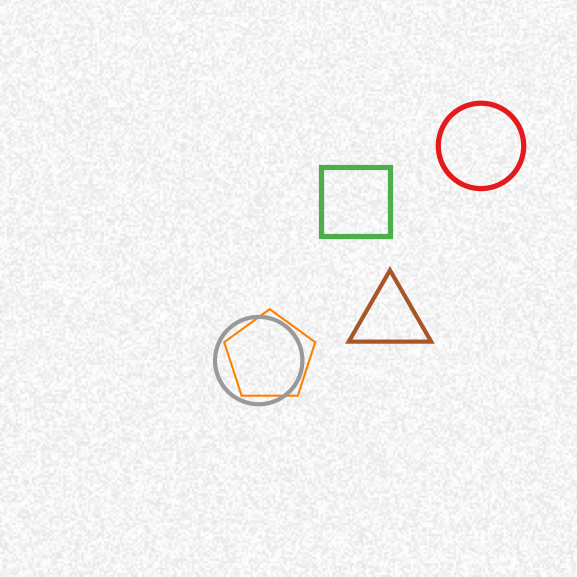[{"shape": "circle", "thickness": 2.5, "radius": 0.37, "center": [0.833, 0.746]}, {"shape": "square", "thickness": 2.5, "radius": 0.3, "center": [0.615, 0.65]}, {"shape": "pentagon", "thickness": 1, "radius": 0.41, "center": [0.467, 0.381]}, {"shape": "triangle", "thickness": 2, "radius": 0.41, "center": [0.675, 0.449]}, {"shape": "circle", "thickness": 2, "radius": 0.38, "center": [0.448, 0.375]}]